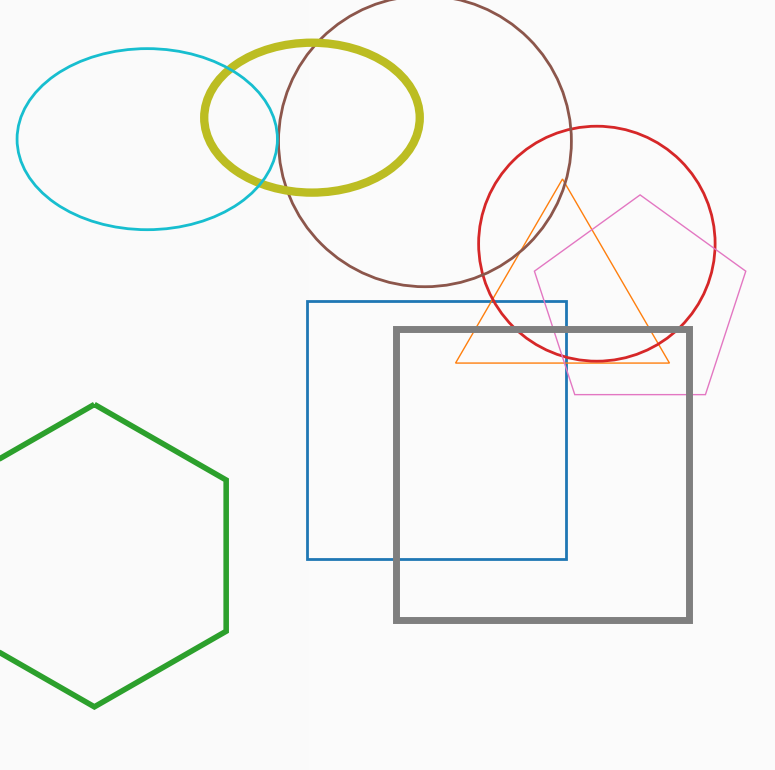[{"shape": "square", "thickness": 1, "radius": 0.84, "center": [0.563, 0.441]}, {"shape": "triangle", "thickness": 0.5, "radius": 0.8, "center": [0.726, 0.608]}, {"shape": "hexagon", "thickness": 2, "radius": 0.98, "center": [0.122, 0.278]}, {"shape": "circle", "thickness": 1, "radius": 0.76, "center": [0.77, 0.683]}, {"shape": "circle", "thickness": 1, "radius": 0.94, "center": [0.548, 0.817]}, {"shape": "pentagon", "thickness": 0.5, "radius": 0.72, "center": [0.826, 0.603]}, {"shape": "square", "thickness": 2.5, "radius": 0.94, "center": [0.7, 0.384]}, {"shape": "oval", "thickness": 3, "radius": 0.7, "center": [0.403, 0.847]}, {"shape": "oval", "thickness": 1, "radius": 0.84, "center": [0.19, 0.819]}]